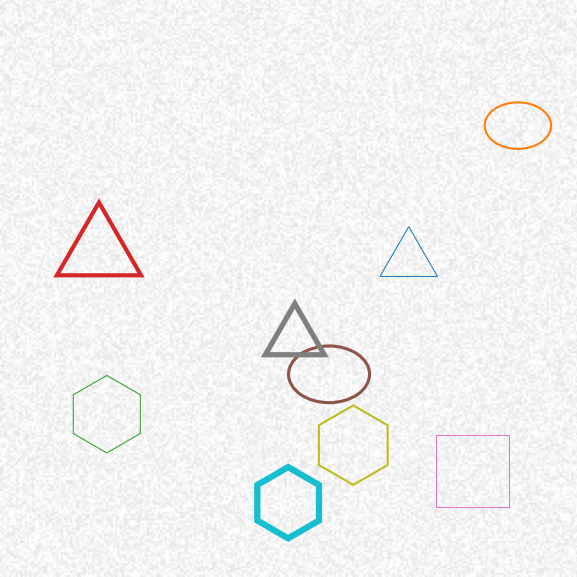[{"shape": "triangle", "thickness": 0.5, "radius": 0.29, "center": [0.708, 0.549]}, {"shape": "oval", "thickness": 1, "radius": 0.29, "center": [0.897, 0.782]}, {"shape": "hexagon", "thickness": 0.5, "radius": 0.34, "center": [0.185, 0.282]}, {"shape": "triangle", "thickness": 2, "radius": 0.42, "center": [0.171, 0.564]}, {"shape": "oval", "thickness": 1.5, "radius": 0.35, "center": [0.57, 0.351]}, {"shape": "square", "thickness": 0.5, "radius": 0.31, "center": [0.818, 0.183]}, {"shape": "triangle", "thickness": 2.5, "radius": 0.3, "center": [0.51, 0.414]}, {"shape": "hexagon", "thickness": 1, "radius": 0.34, "center": [0.612, 0.228]}, {"shape": "hexagon", "thickness": 3, "radius": 0.31, "center": [0.499, 0.129]}]